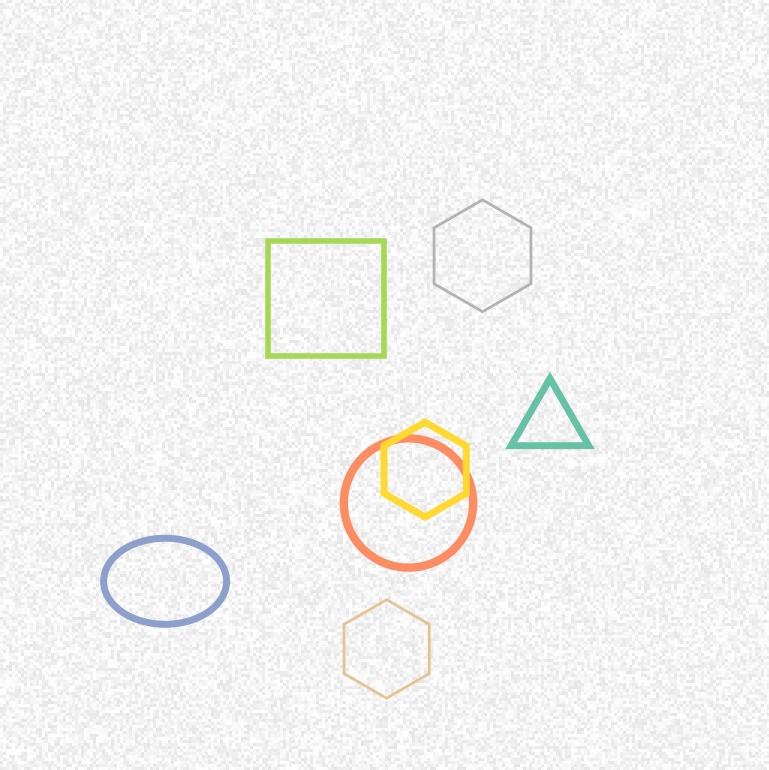[{"shape": "triangle", "thickness": 2.5, "radius": 0.29, "center": [0.714, 0.45]}, {"shape": "circle", "thickness": 3, "radius": 0.42, "center": [0.531, 0.347]}, {"shape": "oval", "thickness": 2.5, "radius": 0.4, "center": [0.214, 0.245]}, {"shape": "square", "thickness": 2, "radius": 0.37, "center": [0.423, 0.612]}, {"shape": "hexagon", "thickness": 2.5, "radius": 0.31, "center": [0.552, 0.39]}, {"shape": "hexagon", "thickness": 1, "radius": 0.32, "center": [0.502, 0.157]}, {"shape": "hexagon", "thickness": 1, "radius": 0.36, "center": [0.627, 0.668]}]